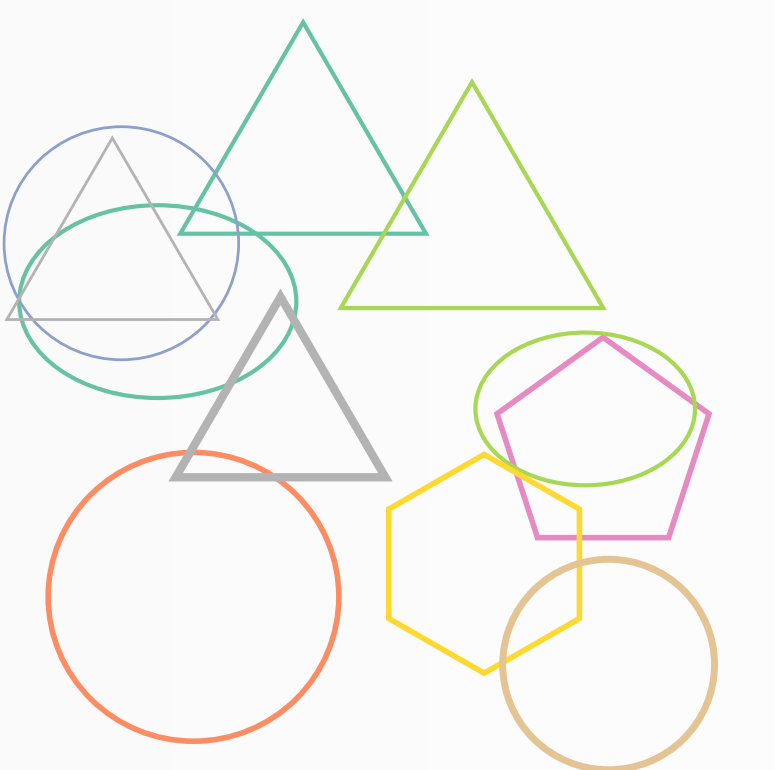[{"shape": "triangle", "thickness": 1.5, "radius": 0.92, "center": [0.391, 0.788]}, {"shape": "oval", "thickness": 1.5, "radius": 0.89, "center": [0.204, 0.608]}, {"shape": "circle", "thickness": 2, "radius": 0.94, "center": [0.25, 0.225]}, {"shape": "circle", "thickness": 1, "radius": 0.76, "center": [0.157, 0.684]}, {"shape": "pentagon", "thickness": 2, "radius": 0.72, "center": [0.778, 0.418]}, {"shape": "oval", "thickness": 1.5, "radius": 0.71, "center": [0.755, 0.469]}, {"shape": "triangle", "thickness": 1.5, "radius": 0.98, "center": [0.609, 0.698]}, {"shape": "hexagon", "thickness": 2, "radius": 0.71, "center": [0.625, 0.268]}, {"shape": "circle", "thickness": 2.5, "radius": 0.68, "center": [0.785, 0.137]}, {"shape": "triangle", "thickness": 3, "radius": 0.78, "center": [0.362, 0.458]}, {"shape": "triangle", "thickness": 1, "radius": 0.79, "center": [0.145, 0.664]}]